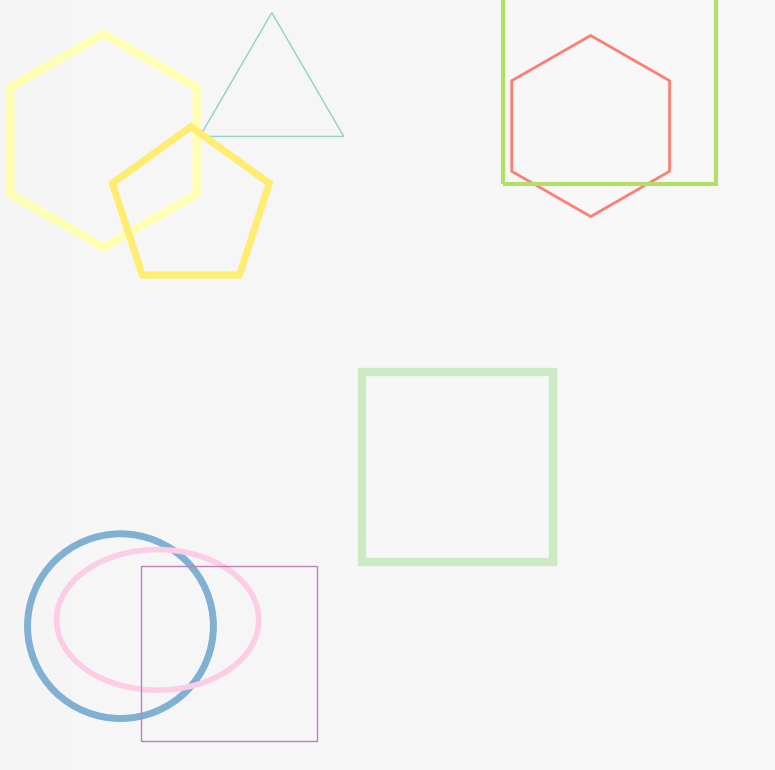[{"shape": "triangle", "thickness": 0.5, "radius": 0.54, "center": [0.351, 0.876]}, {"shape": "hexagon", "thickness": 3, "radius": 0.69, "center": [0.134, 0.817]}, {"shape": "hexagon", "thickness": 1, "radius": 0.59, "center": [0.762, 0.836]}, {"shape": "circle", "thickness": 2.5, "radius": 0.6, "center": [0.155, 0.187]}, {"shape": "square", "thickness": 1.5, "radius": 0.69, "center": [0.787, 0.899]}, {"shape": "oval", "thickness": 2, "radius": 0.65, "center": [0.203, 0.195]}, {"shape": "square", "thickness": 0.5, "radius": 0.57, "center": [0.296, 0.152]}, {"shape": "square", "thickness": 3, "radius": 0.62, "center": [0.591, 0.393]}, {"shape": "pentagon", "thickness": 2.5, "radius": 0.53, "center": [0.246, 0.729]}]